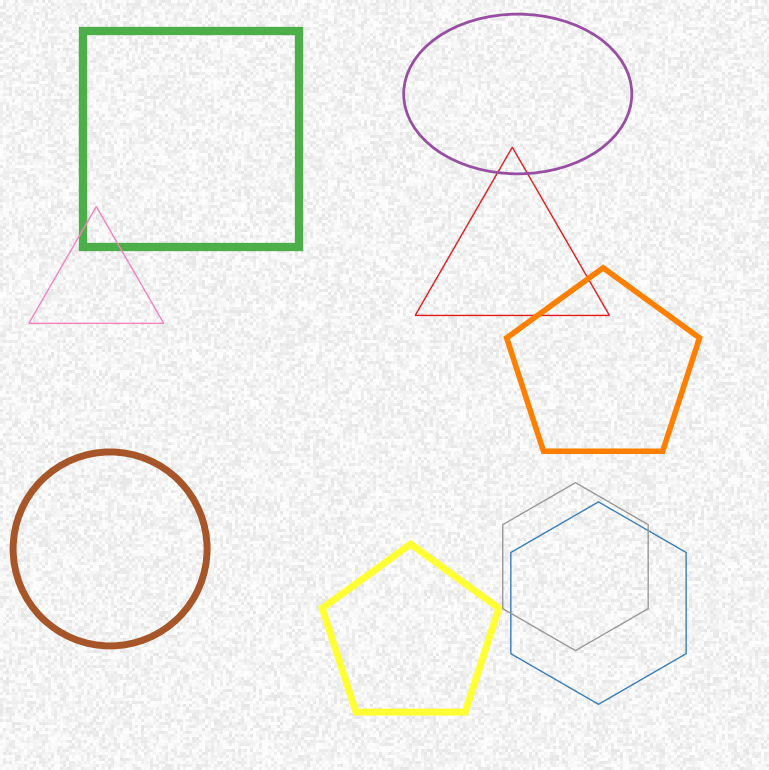[{"shape": "triangle", "thickness": 0.5, "radius": 0.73, "center": [0.665, 0.663]}, {"shape": "hexagon", "thickness": 0.5, "radius": 0.66, "center": [0.777, 0.217]}, {"shape": "square", "thickness": 3, "radius": 0.7, "center": [0.248, 0.819]}, {"shape": "oval", "thickness": 1, "radius": 0.74, "center": [0.672, 0.878]}, {"shape": "pentagon", "thickness": 2, "radius": 0.66, "center": [0.783, 0.52]}, {"shape": "pentagon", "thickness": 2.5, "radius": 0.6, "center": [0.533, 0.173]}, {"shape": "circle", "thickness": 2.5, "radius": 0.63, "center": [0.143, 0.287]}, {"shape": "triangle", "thickness": 0.5, "radius": 0.51, "center": [0.125, 0.631]}, {"shape": "hexagon", "thickness": 0.5, "radius": 0.55, "center": [0.747, 0.264]}]